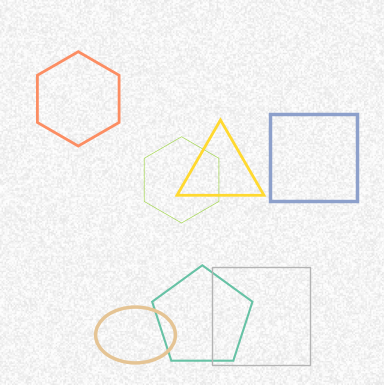[{"shape": "pentagon", "thickness": 1.5, "radius": 0.68, "center": [0.525, 0.174]}, {"shape": "hexagon", "thickness": 2, "radius": 0.61, "center": [0.203, 0.743]}, {"shape": "square", "thickness": 2.5, "radius": 0.57, "center": [0.813, 0.591]}, {"shape": "hexagon", "thickness": 0.5, "radius": 0.56, "center": [0.472, 0.533]}, {"shape": "triangle", "thickness": 2, "radius": 0.65, "center": [0.573, 0.558]}, {"shape": "oval", "thickness": 2.5, "radius": 0.52, "center": [0.352, 0.13]}, {"shape": "square", "thickness": 1, "radius": 0.64, "center": [0.679, 0.18]}]